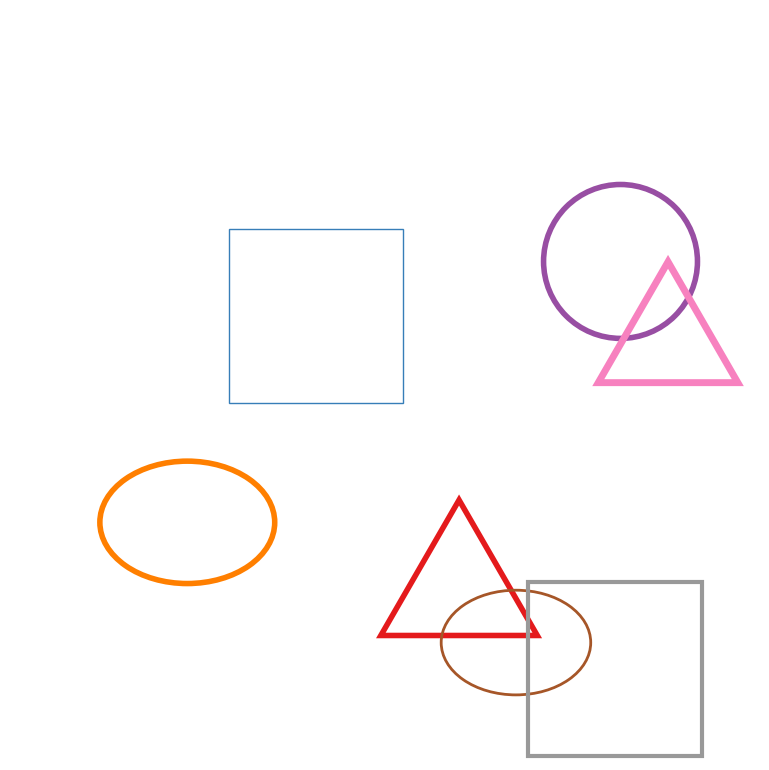[{"shape": "triangle", "thickness": 2, "radius": 0.59, "center": [0.596, 0.233]}, {"shape": "square", "thickness": 0.5, "radius": 0.57, "center": [0.41, 0.59]}, {"shape": "circle", "thickness": 2, "radius": 0.5, "center": [0.806, 0.66]}, {"shape": "oval", "thickness": 2, "radius": 0.57, "center": [0.243, 0.322]}, {"shape": "oval", "thickness": 1, "radius": 0.49, "center": [0.67, 0.166]}, {"shape": "triangle", "thickness": 2.5, "radius": 0.52, "center": [0.868, 0.555]}, {"shape": "square", "thickness": 1.5, "radius": 0.56, "center": [0.798, 0.131]}]